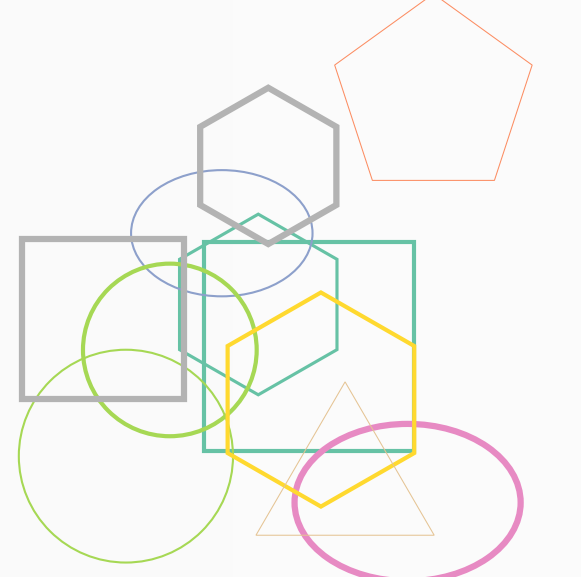[{"shape": "square", "thickness": 2, "radius": 0.91, "center": [0.531, 0.399]}, {"shape": "hexagon", "thickness": 1.5, "radius": 0.78, "center": [0.444, 0.472]}, {"shape": "pentagon", "thickness": 0.5, "radius": 0.89, "center": [0.746, 0.831]}, {"shape": "oval", "thickness": 1, "radius": 0.78, "center": [0.382, 0.595]}, {"shape": "oval", "thickness": 3, "radius": 0.97, "center": [0.701, 0.129]}, {"shape": "circle", "thickness": 1, "radius": 0.92, "center": [0.217, 0.209]}, {"shape": "circle", "thickness": 2, "radius": 0.75, "center": [0.292, 0.393]}, {"shape": "hexagon", "thickness": 2, "radius": 0.93, "center": [0.552, 0.307]}, {"shape": "triangle", "thickness": 0.5, "radius": 0.89, "center": [0.594, 0.161]}, {"shape": "square", "thickness": 3, "radius": 0.69, "center": [0.177, 0.447]}, {"shape": "hexagon", "thickness": 3, "radius": 0.68, "center": [0.462, 0.712]}]